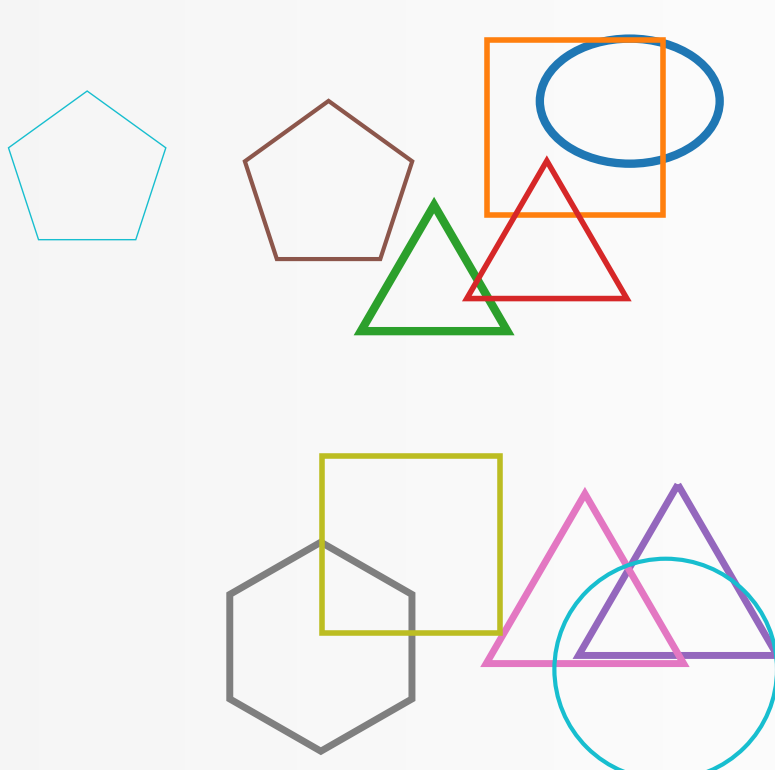[{"shape": "oval", "thickness": 3, "radius": 0.58, "center": [0.813, 0.869]}, {"shape": "square", "thickness": 2, "radius": 0.57, "center": [0.742, 0.835]}, {"shape": "triangle", "thickness": 3, "radius": 0.55, "center": [0.56, 0.625]}, {"shape": "triangle", "thickness": 2, "radius": 0.6, "center": [0.706, 0.672]}, {"shape": "triangle", "thickness": 2.5, "radius": 0.74, "center": [0.875, 0.223]}, {"shape": "pentagon", "thickness": 1.5, "radius": 0.57, "center": [0.424, 0.755]}, {"shape": "triangle", "thickness": 2.5, "radius": 0.74, "center": [0.755, 0.212]}, {"shape": "hexagon", "thickness": 2.5, "radius": 0.68, "center": [0.414, 0.16]}, {"shape": "square", "thickness": 2, "radius": 0.58, "center": [0.531, 0.293]}, {"shape": "pentagon", "thickness": 0.5, "radius": 0.53, "center": [0.112, 0.775]}, {"shape": "circle", "thickness": 1.5, "radius": 0.72, "center": [0.859, 0.131]}]